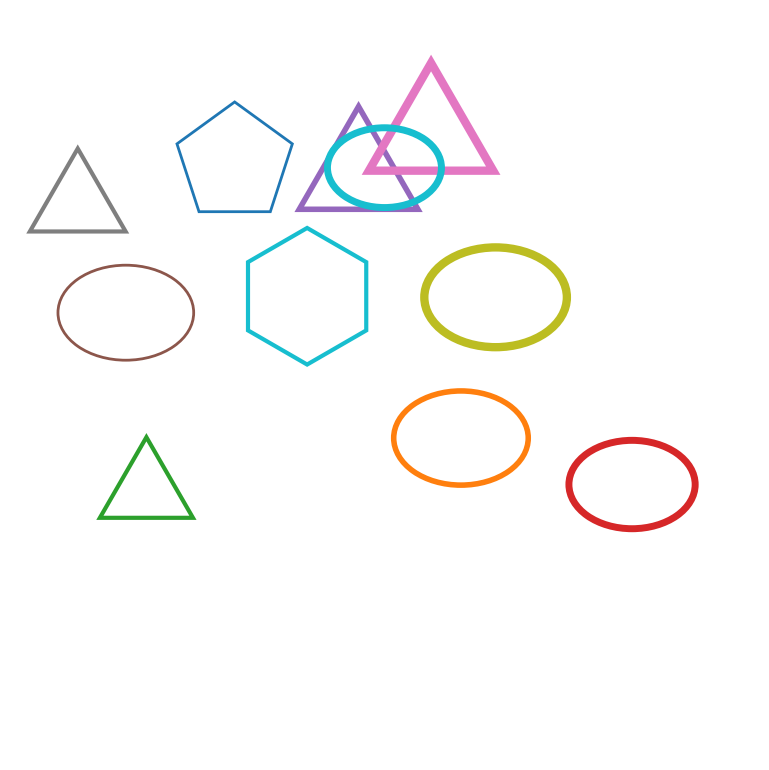[{"shape": "pentagon", "thickness": 1, "radius": 0.39, "center": [0.305, 0.789]}, {"shape": "oval", "thickness": 2, "radius": 0.44, "center": [0.599, 0.431]}, {"shape": "triangle", "thickness": 1.5, "radius": 0.35, "center": [0.19, 0.362]}, {"shape": "oval", "thickness": 2.5, "radius": 0.41, "center": [0.821, 0.371]}, {"shape": "triangle", "thickness": 2, "radius": 0.44, "center": [0.466, 0.773]}, {"shape": "oval", "thickness": 1, "radius": 0.44, "center": [0.163, 0.594]}, {"shape": "triangle", "thickness": 3, "radius": 0.47, "center": [0.56, 0.825]}, {"shape": "triangle", "thickness": 1.5, "radius": 0.36, "center": [0.101, 0.735]}, {"shape": "oval", "thickness": 3, "radius": 0.46, "center": [0.644, 0.614]}, {"shape": "oval", "thickness": 2.5, "radius": 0.37, "center": [0.499, 0.782]}, {"shape": "hexagon", "thickness": 1.5, "radius": 0.44, "center": [0.399, 0.615]}]